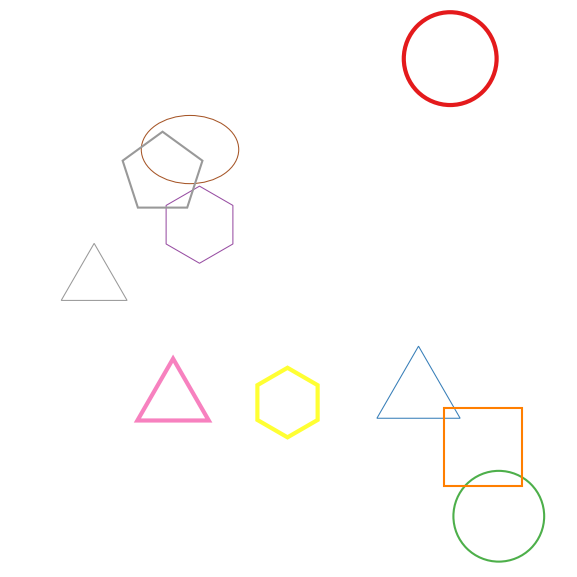[{"shape": "circle", "thickness": 2, "radius": 0.4, "center": [0.78, 0.898]}, {"shape": "triangle", "thickness": 0.5, "radius": 0.42, "center": [0.725, 0.316]}, {"shape": "circle", "thickness": 1, "radius": 0.39, "center": [0.864, 0.105]}, {"shape": "hexagon", "thickness": 0.5, "radius": 0.33, "center": [0.345, 0.61]}, {"shape": "square", "thickness": 1, "radius": 0.34, "center": [0.837, 0.225]}, {"shape": "hexagon", "thickness": 2, "radius": 0.3, "center": [0.498, 0.302]}, {"shape": "oval", "thickness": 0.5, "radius": 0.42, "center": [0.329, 0.74]}, {"shape": "triangle", "thickness": 2, "radius": 0.36, "center": [0.3, 0.307]}, {"shape": "triangle", "thickness": 0.5, "radius": 0.33, "center": [0.163, 0.512]}, {"shape": "pentagon", "thickness": 1, "radius": 0.36, "center": [0.281, 0.698]}]